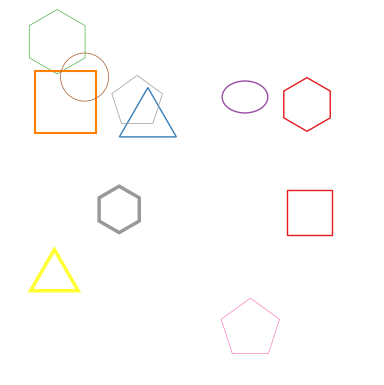[{"shape": "square", "thickness": 1, "radius": 0.29, "center": [0.803, 0.447]}, {"shape": "hexagon", "thickness": 1, "radius": 0.35, "center": [0.797, 0.729]}, {"shape": "triangle", "thickness": 1, "radius": 0.43, "center": [0.384, 0.687]}, {"shape": "hexagon", "thickness": 0.5, "radius": 0.42, "center": [0.149, 0.892]}, {"shape": "oval", "thickness": 1, "radius": 0.3, "center": [0.636, 0.748]}, {"shape": "square", "thickness": 1.5, "radius": 0.4, "center": [0.171, 0.735]}, {"shape": "triangle", "thickness": 2.5, "radius": 0.36, "center": [0.141, 0.281]}, {"shape": "circle", "thickness": 0.5, "radius": 0.31, "center": [0.22, 0.8]}, {"shape": "pentagon", "thickness": 0.5, "radius": 0.4, "center": [0.65, 0.146]}, {"shape": "pentagon", "thickness": 0.5, "radius": 0.35, "center": [0.356, 0.735]}, {"shape": "hexagon", "thickness": 2.5, "radius": 0.3, "center": [0.31, 0.456]}]